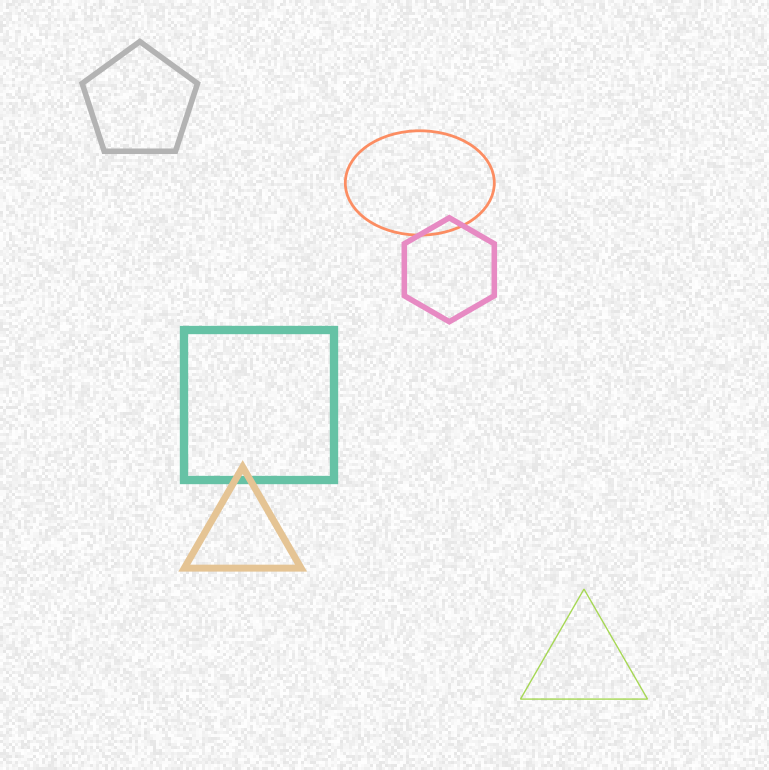[{"shape": "square", "thickness": 3, "radius": 0.49, "center": [0.336, 0.474]}, {"shape": "oval", "thickness": 1, "radius": 0.48, "center": [0.545, 0.762]}, {"shape": "hexagon", "thickness": 2, "radius": 0.34, "center": [0.584, 0.65]}, {"shape": "triangle", "thickness": 0.5, "radius": 0.48, "center": [0.758, 0.14]}, {"shape": "triangle", "thickness": 2.5, "radius": 0.44, "center": [0.315, 0.306]}, {"shape": "pentagon", "thickness": 2, "radius": 0.39, "center": [0.182, 0.867]}]